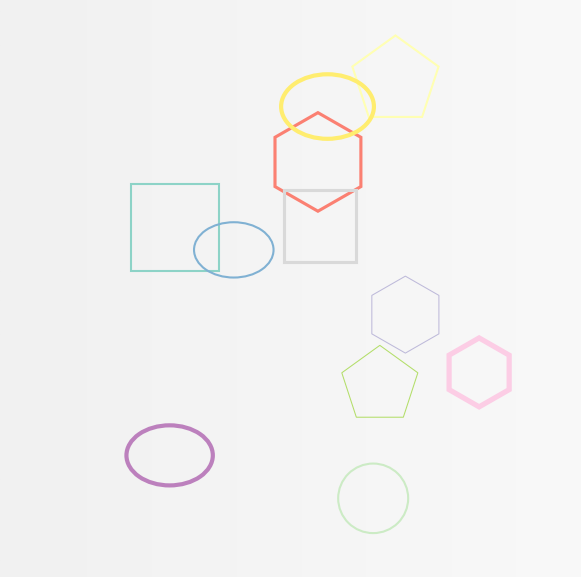[{"shape": "square", "thickness": 1, "radius": 0.38, "center": [0.302, 0.605]}, {"shape": "pentagon", "thickness": 1, "radius": 0.39, "center": [0.68, 0.86]}, {"shape": "hexagon", "thickness": 0.5, "radius": 0.33, "center": [0.697, 0.454]}, {"shape": "hexagon", "thickness": 1.5, "radius": 0.43, "center": [0.547, 0.719]}, {"shape": "oval", "thickness": 1, "radius": 0.34, "center": [0.402, 0.566]}, {"shape": "pentagon", "thickness": 0.5, "radius": 0.34, "center": [0.653, 0.332]}, {"shape": "hexagon", "thickness": 2.5, "radius": 0.3, "center": [0.824, 0.354]}, {"shape": "square", "thickness": 1.5, "radius": 0.31, "center": [0.551, 0.608]}, {"shape": "oval", "thickness": 2, "radius": 0.37, "center": [0.292, 0.211]}, {"shape": "circle", "thickness": 1, "radius": 0.3, "center": [0.642, 0.136]}, {"shape": "oval", "thickness": 2, "radius": 0.4, "center": [0.563, 0.815]}]